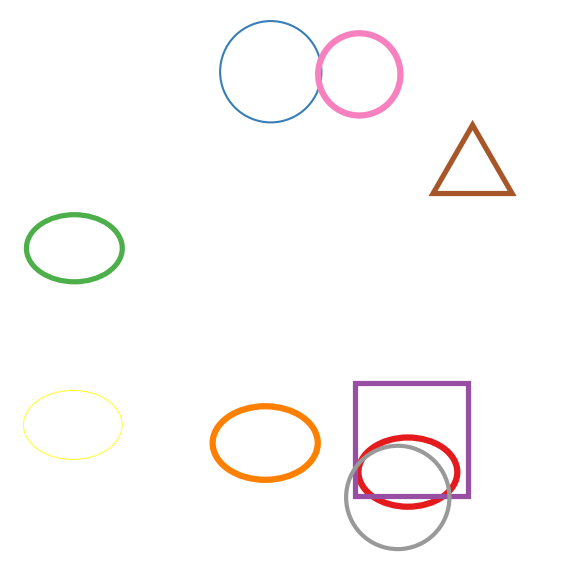[{"shape": "oval", "thickness": 3, "radius": 0.43, "center": [0.706, 0.182]}, {"shape": "circle", "thickness": 1, "radius": 0.44, "center": [0.469, 0.875]}, {"shape": "oval", "thickness": 2.5, "radius": 0.41, "center": [0.129, 0.569]}, {"shape": "square", "thickness": 2.5, "radius": 0.49, "center": [0.713, 0.238]}, {"shape": "oval", "thickness": 3, "radius": 0.46, "center": [0.459, 0.232]}, {"shape": "oval", "thickness": 0.5, "radius": 0.43, "center": [0.126, 0.263]}, {"shape": "triangle", "thickness": 2.5, "radius": 0.4, "center": [0.818, 0.704]}, {"shape": "circle", "thickness": 3, "radius": 0.36, "center": [0.622, 0.87]}, {"shape": "circle", "thickness": 2, "radius": 0.45, "center": [0.689, 0.138]}]